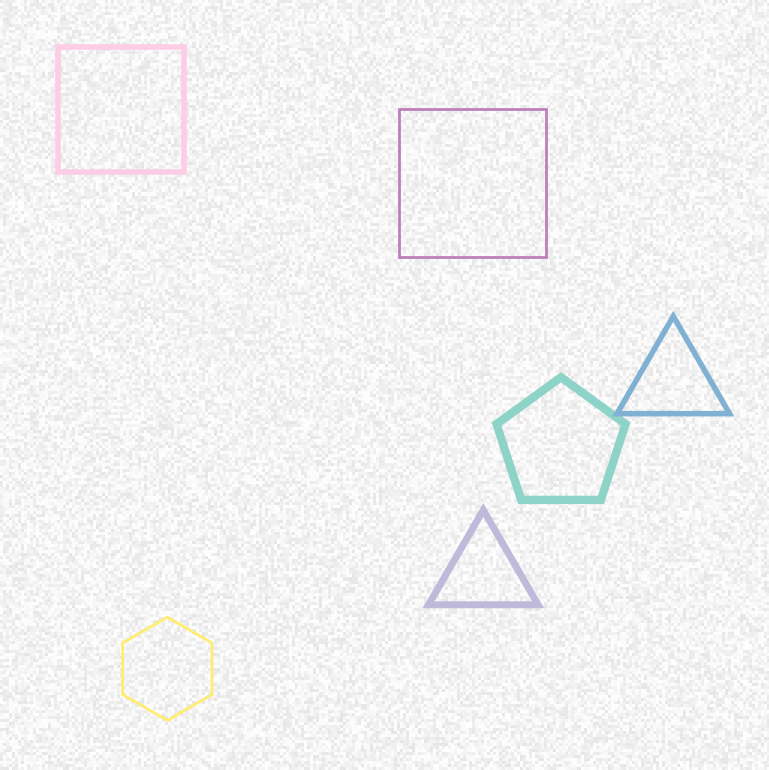[{"shape": "pentagon", "thickness": 3, "radius": 0.44, "center": [0.729, 0.422]}, {"shape": "triangle", "thickness": 2.5, "radius": 0.41, "center": [0.628, 0.256]}, {"shape": "triangle", "thickness": 2, "radius": 0.42, "center": [0.874, 0.505]}, {"shape": "square", "thickness": 2, "radius": 0.41, "center": [0.157, 0.858]}, {"shape": "square", "thickness": 1, "radius": 0.48, "center": [0.613, 0.763]}, {"shape": "hexagon", "thickness": 1, "radius": 0.34, "center": [0.217, 0.131]}]